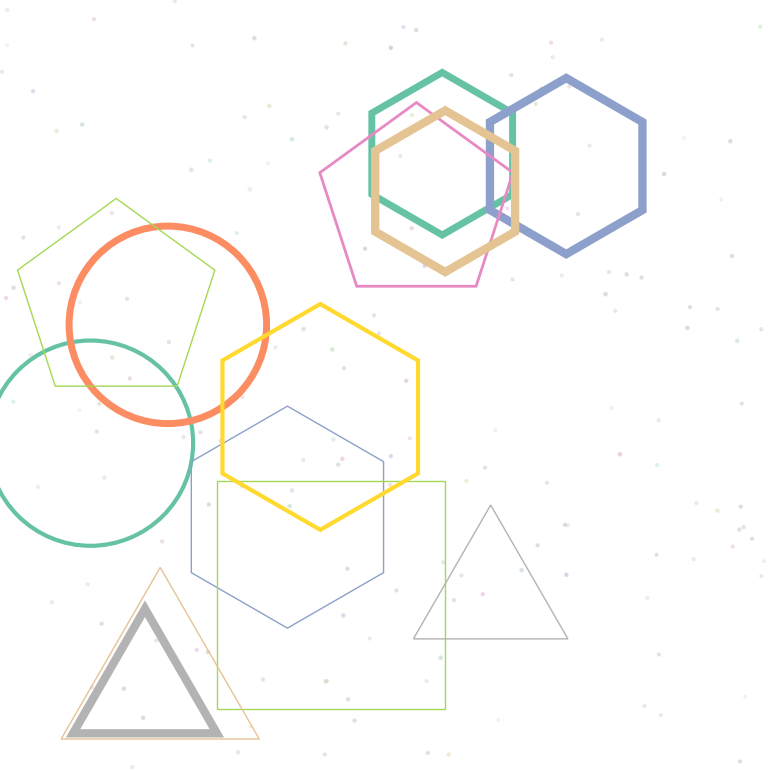[{"shape": "hexagon", "thickness": 2.5, "radius": 0.53, "center": [0.574, 0.8]}, {"shape": "circle", "thickness": 1.5, "radius": 0.67, "center": [0.118, 0.424]}, {"shape": "circle", "thickness": 2.5, "radius": 0.64, "center": [0.218, 0.578]}, {"shape": "hexagon", "thickness": 3, "radius": 0.57, "center": [0.735, 0.784]}, {"shape": "hexagon", "thickness": 0.5, "radius": 0.72, "center": [0.373, 0.328]}, {"shape": "pentagon", "thickness": 1, "radius": 0.66, "center": [0.541, 0.735]}, {"shape": "square", "thickness": 0.5, "radius": 0.74, "center": [0.43, 0.227]}, {"shape": "pentagon", "thickness": 0.5, "radius": 0.67, "center": [0.151, 0.608]}, {"shape": "hexagon", "thickness": 1.5, "radius": 0.73, "center": [0.416, 0.459]}, {"shape": "triangle", "thickness": 0.5, "radius": 0.74, "center": [0.208, 0.114]}, {"shape": "hexagon", "thickness": 3, "radius": 0.52, "center": [0.578, 0.752]}, {"shape": "triangle", "thickness": 0.5, "radius": 0.58, "center": [0.637, 0.228]}, {"shape": "triangle", "thickness": 3, "radius": 0.54, "center": [0.188, 0.102]}]